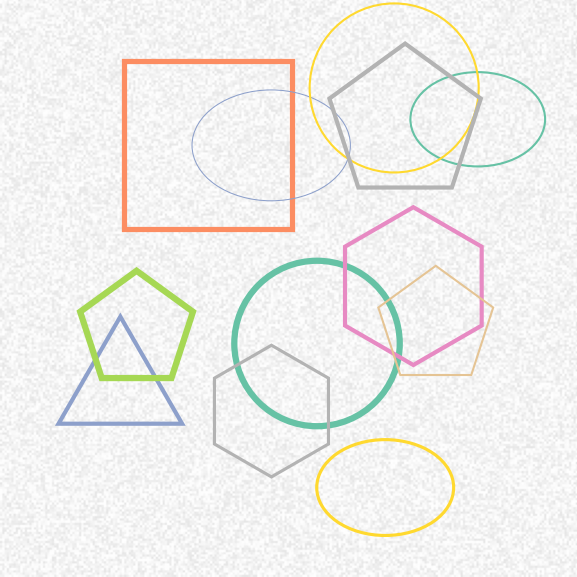[{"shape": "circle", "thickness": 3, "radius": 0.72, "center": [0.549, 0.404]}, {"shape": "oval", "thickness": 1, "radius": 0.58, "center": [0.827, 0.793]}, {"shape": "square", "thickness": 2.5, "radius": 0.73, "center": [0.36, 0.748]}, {"shape": "triangle", "thickness": 2, "radius": 0.62, "center": [0.208, 0.327]}, {"shape": "oval", "thickness": 0.5, "radius": 0.69, "center": [0.47, 0.747]}, {"shape": "hexagon", "thickness": 2, "radius": 0.68, "center": [0.716, 0.504]}, {"shape": "pentagon", "thickness": 3, "radius": 0.51, "center": [0.236, 0.428]}, {"shape": "circle", "thickness": 1, "radius": 0.73, "center": [0.683, 0.847]}, {"shape": "oval", "thickness": 1.5, "radius": 0.59, "center": [0.667, 0.155]}, {"shape": "pentagon", "thickness": 1, "radius": 0.52, "center": [0.755, 0.434]}, {"shape": "pentagon", "thickness": 2, "radius": 0.69, "center": [0.702, 0.786]}, {"shape": "hexagon", "thickness": 1.5, "radius": 0.57, "center": [0.47, 0.287]}]